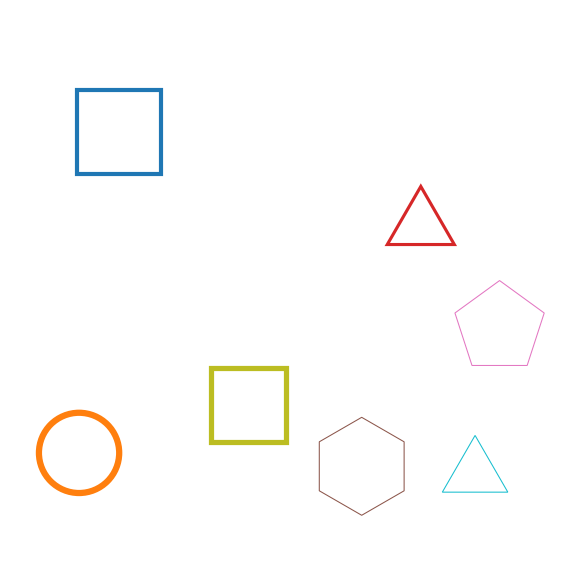[{"shape": "square", "thickness": 2, "radius": 0.37, "center": [0.206, 0.77]}, {"shape": "circle", "thickness": 3, "radius": 0.35, "center": [0.137, 0.215]}, {"shape": "triangle", "thickness": 1.5, "radius": 0.34, "center": [0.729, 0.609]}, {"shape": "hexagon", "thickness": 0.5, "radius": 0.42, "center": [0.626, 0.192]}, {"shape": "pentagon", "thickness": 0.5, "radius": 0.41, "center": [0.865, 0.432]}, {"shape": "square", "thickness": 2.5, "radius": 0.32, "center": [0.43, 0.298]}, {"shape": "triangle", "thickness": 0.5, "radius": 0.33, "center": [0.823, 0.18]}]